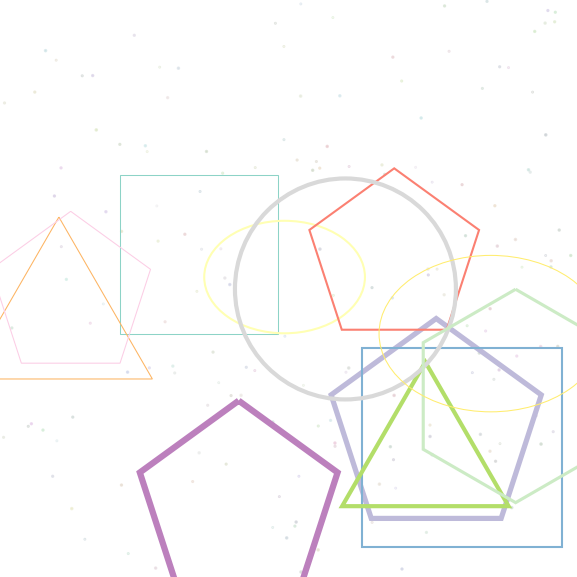[{"shape": "square", "thickness": 0.5, "radius": 0.69, "center": [0.344, 0.559]}, {"shape": "oval", "thickness": 1, "radius": 0.7, "center": [0.493, 0.519]}, {"shape": "pentagon", "thickness": 2.5, "radius": 0.96, "center": [0.755, 0.256]}, {"shape": "pentagon", "thickness": 1, "radius": 0.77, "center": [0.683, 0.553]}, {"shape": "square", "thickness": 1, "radius": 0.86, "center": [0.8, 0.224]}, {"shape": "triangle", "thickness": 0.5, "radius": 0.93, "center": [0.102, 0.436]}, {"shape": "triangle", "thickness": 2, "radius": 0.83, "center": [0.737, 0.206]}, {"shape": "pentagon", "thickness": 0.5, "radius": 0.73, "center": [0.122, 0.488]}, {"shape": "circle", "thickness": 2, "radius": 0.96, "center": [0.598, 0.499]}, {"shape": "pentagon", "thickness": 3, "radius": 0.9, "center": [0.413, 0.125]}, {"shape": "hexagon", "thickness": 1.5, "radius": 0.92, "center": [0.893, 0.313]}, {"shape": "oval", "thickness": 0.5, "radius": 0.97, "center": [0.85, 0.421]}]